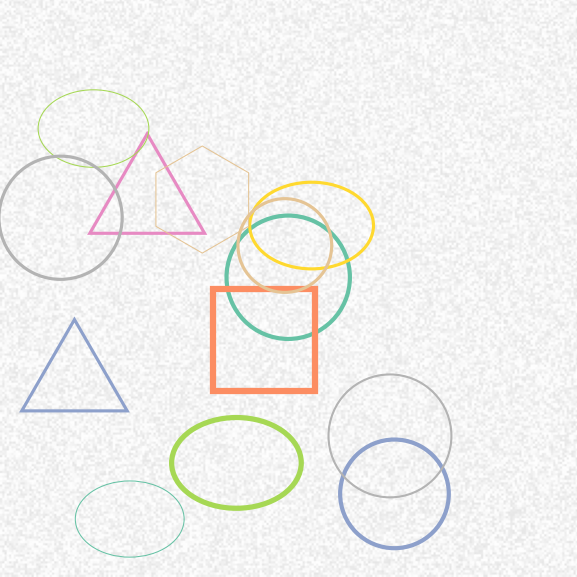[{"shape": "oval", "thickness": 0.5, "radius": 0.47, "center": [0.225, 0.1]}, {"shape": "circle", "thickness": 2, "radius": 0.53, "center": [0.499, 0.519]}, {"shape": "square", "thickness": 3, "radius": 0.44, "center": [0.457, 0.41]}, {"shape": "triangle", "thickness": 1.5, "radius": 0.53, "center": [0.129, 0.34]}, {"shape": "circle", "thickness": 2, "radius": 0.47, "center": [0.683, 0.144]}, {"shape": "triangle", "thickness": 1.5, "radius": 0.57, "center": [0.255, 0.653]}, {"shape": "oval", "thickness": 0.5, "radius": 0.48, "center": [0.162, 0.777]}, {"shape": "oval", "thickness": 2.5, "radius": 0.56, "center": [0.409, 0.198]}, {"shape": "oval", "thickness": 1.5, "radius": 0.54, "center": [0.54, 0.609]}, {"shape": "circle", "thickness": 1.5, "radius": 0.41, "center": [0.493, 0.574]}, {"shape": "hexagon", "thickness": 0.5, "radius": 0.46, "center": [0.35, 0.654]}, {"shape": "circle", "thickness": 1.5, "radius": 0.53, "center": [0.105, 0.622]}, {"shape": "circle", "thickness": 1, "radius": 0.53, "center": [0.675, 0.244]}]